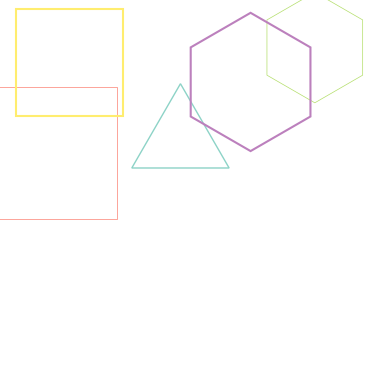[{"shape": "triangle", "thickness": 1, "radius": 0.73, "center": [0.469, 0.637]}, {"shape": "square", "thickness": 0.5, "radius": 0.86, "center": [0.132, 0.603]}, {"shape": "hexagon", "thickness": 0.5, "radius": 0.72, "center": [0.818, 0.876]}, {"shape": "hexagon", "thickness": 1.5, "radius": 0.9, "center": [0.651, 0.787]}, {"shape": "square", "thickness": 1.5, "radius": 0.7, "center": [0.181, 0.837]}]